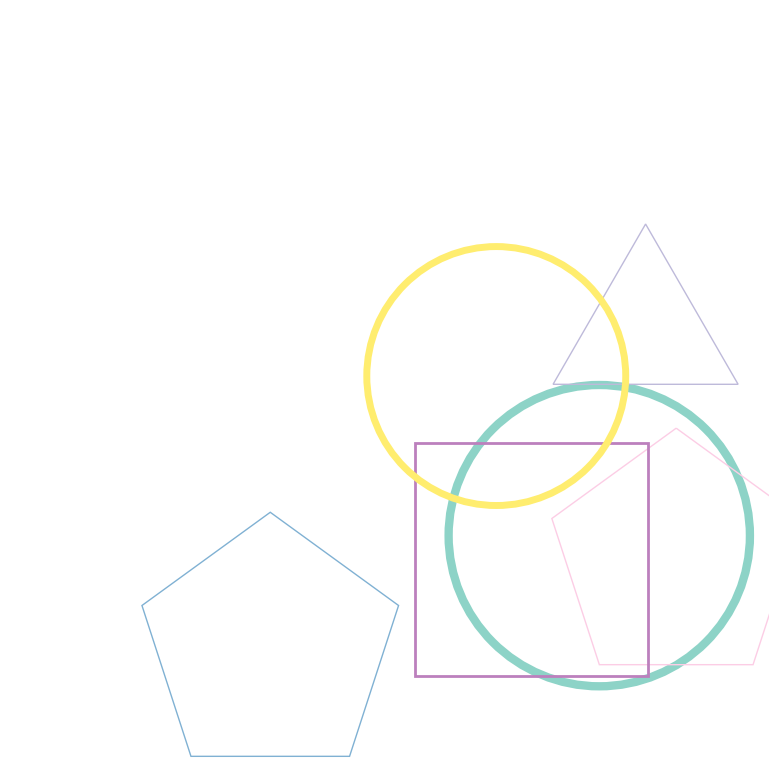[{"shape": "circle", "thickness": 3, "radius": 0.98, "center": [0.778, 0.304]}, {"shape": "triangle", "thickness": 0.5, "radius": 0.69, "center": [0.838, 0.57]}, {"shape": "pentagon", "thickness": 0.5, "radius": 0.88, "center": [0.351, 0.159]}, {"shape": "pentagon", "thickness": 0.5, "radius": 0.85, "center": [0.878, 0.274]}, {"shape": "square", "thickness": 1, "radius": 0.76, "center": [0.691, 0.273]}, {"shape": "circle", "thickness": 2.5, "radius": 0.84, "center": [0.645, 0.512]}]